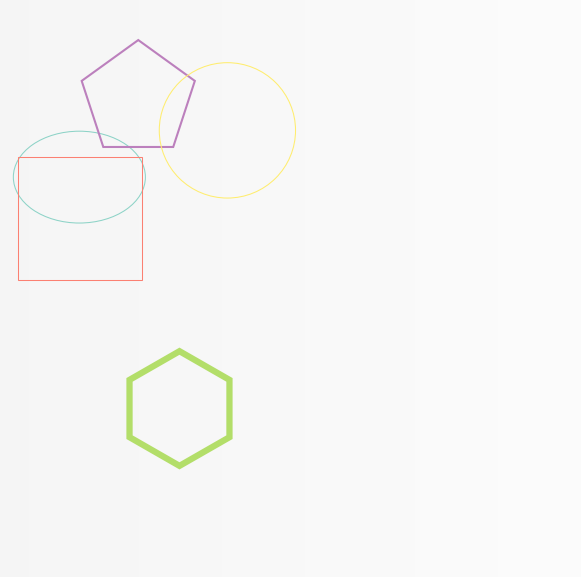[{"shape": "oval", "thickness": 0.5, "radius": 0.57, "center": [0.137, 0.692]}, {"shape": "square", "thickness": 0.5, "radius": 0.53, "center": [0.138, 0.621]}, {"shape": "hexagon", "thickness": 3, "radius": 0.5, "center": [0.309, 0.292]}, {"shape": "pentagon", "thickness": 1, "radius": 0.51, "center": [0.238, 0.827]}, {"shape": "circle", "thickness": 0.5, "radius": 0.59, "center": [0.391, 0.773]}]